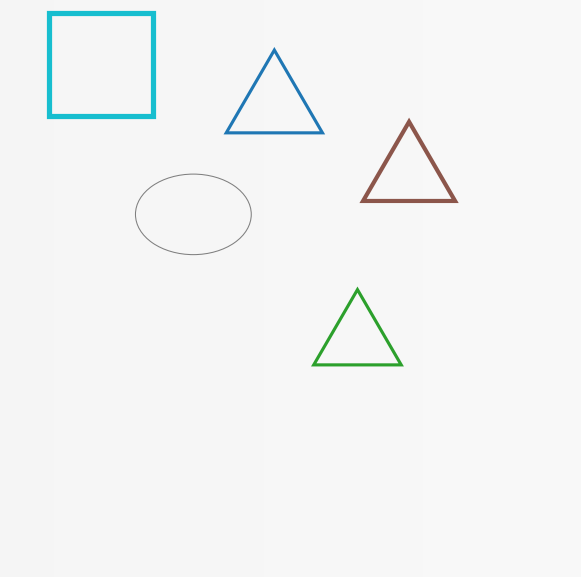[{"shape": "triangle", "thickness": 1.5, "radius": 0.48, "center": [0.472, 0.817]}, {"shape": "triangle", "thickness": 1.5, "radius": 0.43, "center": [0.615, 0.411]}, {"shape": "triangle", "thickness": 2, "radius": 0.46, "center": [0.704, 0.697]}, {"shape": "oval", "thickness": 0.5, "radius": 0.5, "center": [0.333, 0.628]}, {"shape": "square", "thickness": 2.5, "radius": 0.45, "center": [0.173, 0.887]}]